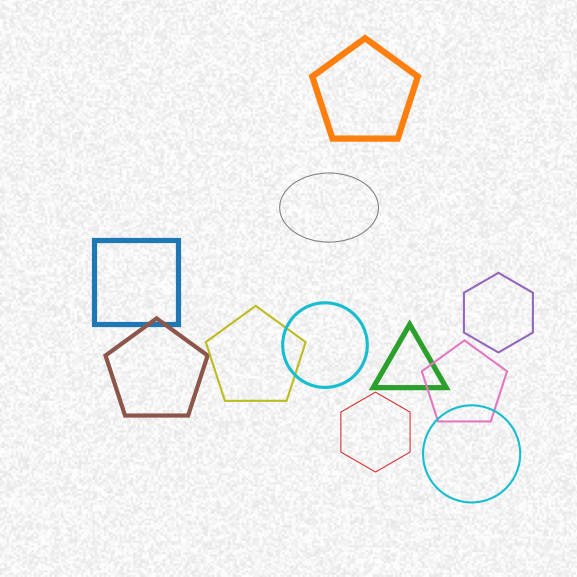[{"shape": "square", "thickness": 2.5, "radius": 0.36, "center": [0.235, 0.511]}, {"shape": "pentagon", "thickness": 3, "radius": 0.48, "center": [0.632, 0.837]}, {"shape": "triangle", "thickness": 2.5, "radius": 0.36, "center": [0.709, 0.364]}, {"shape": "hexagon", "thickness": 0.5, "radius": 0.35, "center": [0.65, 0.251]}, {"shape": "hexagon", "thickness": 1, "radius": 0.34, "center": [0.863, 0.458]}, {"shape": "pentagon", "thickness": 2, "radius": 0.46, "center": [0.271, 0.355]}, {"shape": "pentagon", "thickness": 1, "radius": 0.39, "center": [0.804, 0.332]}, {"shape": "oval", "thickness": 0.5, "radius": 0.43, "center": [0.57, 0.64]}, {"shape": "pentagon", "thickness": 1, "radius": 0.45, "center": [0.443, 0.379]}, {"shape": "circle", "thickness": 1, "radius": 0.42, "center": [0.817, 0.213]}, {"shape": "circle", "thickness": 1.5, "radius": 0.37, "center": [0.563, 0.402]}]